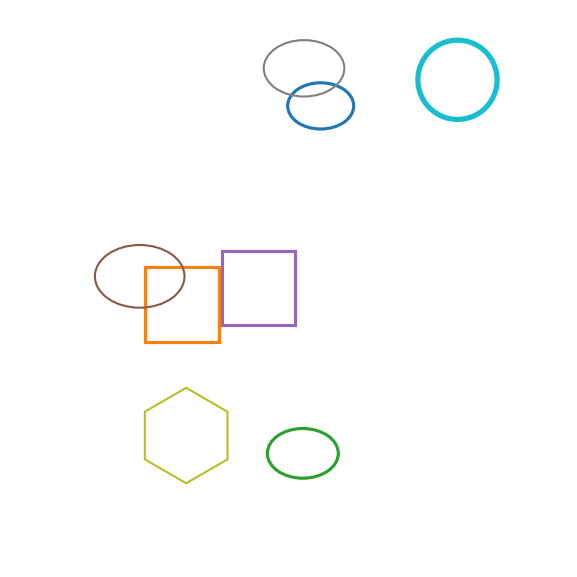[{"shape": "oval", "thickness": 1.5, "radius": 0.29, "center": [0.555, 0.816]}, {"shape": "square", "thickness": 1.5, "radius": 0.32, "center": [0.315, 0.472]}, {"shape": "oval", "thickness": 1.5, "radius": 0.31, "center": [0.524, 0.214]}, {"shape": "square", "thickness": 1.5, "radius": 0.32, "center": [0.448, 0.501]}, {"shape": "oval", "thickness": 1, "radius": 0.39, "center": [0.242, 0.521]}, {"shape": "oval", "thickness": 1, "radius": 0.35, "center": [0.526, 0.881]}, {"shape": "hexagon", "thickness": 1, "radius": 0.41, "center": [0.322, 0.245]}, {"shape": "circle", "thickness": 2.5, "radius": 0.34, "center": [0.792, 0.861]}]